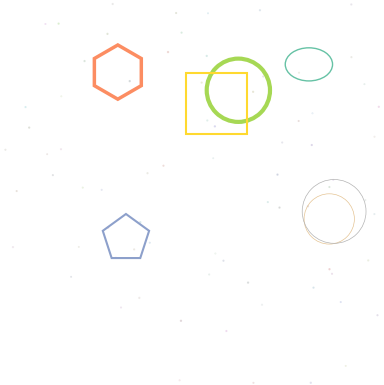[{"shape": "oval", "thickness": 1, "radius": 0.31, "center": [0.802, 0.833]}, {"shape": "hexagon", "thickness": 2.5, "radius": 0.35, "center": [0.306, 0.813]}, {"shape": "pentagon", "thickness": 1.5, "radius": 0.32, "center": [0.327, 0.381]}, {"shape": "circle", "thickness": 3, "radius": 0.41, "center": [0.619, 0.766]}, {"shape": "square", "thickness": 1.5, "radius": 0.4, "center": [0.562, 0.731]}, {"shape": "circle", "thickness": 0.5, "radius": 0.33, "center": [0.855, 0.431]}, {"shape": "circle", "thickness": 0.5, "radius": 0.41, "center": [0.868, 0.451]}]